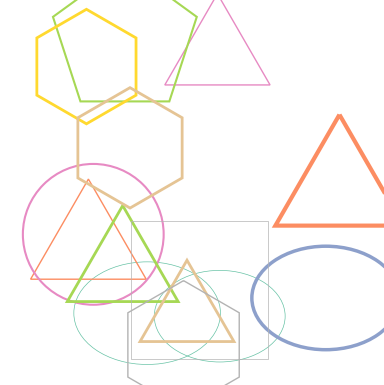[{"shape": "oval", "thickness": 0.5, "radius": 0.95, "center": [0.382, 0.187]}, {"shape": "oval", "thickness": 0.5, "radius": 0.85, "center": [0.571, 0.179]}, {"shape": "triangle", "thickness": 1, "radius": 0.87, "center": [0.23, 0.361]}, {"shape": "triangle", "thickness": 3, "radius": 0.96, "center": [0.882, 0.51]}, {"shape": "oval", "thickness": 2.5, "radius": 0.96, "center": [0.846, 0.226]}, {"shape": "triangle", "thickness": 1, "radius": 0.79, "center": [0.565, 0.858]}, {"shape": "circle", "thickness": 1.5, "radius": 0.91, "center": [0.242, 0.391]}, {"shape": "triangle", "thickness": 2, "radius": 0.83, "center": [0.319, 0.3]}, {"shape": "pentagon", "thickness": 1.5, "radius": 0.98, "center": [0.324, 0.895]}, {"shape": "hexagon", "thickness": 2, "radius": 0.74, "center": [0.225, 0.827]}, {"shape": "hexagon", "thickness": 2, "radius": 0.78, "center": [0.338, 0.616]}, {"shape": "triangle", "thickness": 2, "radius": 0.7, "center": [0.486, 0.183]}, {"shape": "square", "thickness": 0.5, "radius": 0.89, "center": [0.518, 0.248]}, {"shape": "hexagon", "thickness": 1, "radius": 0.83, "center": [0.477, 0.104]}]